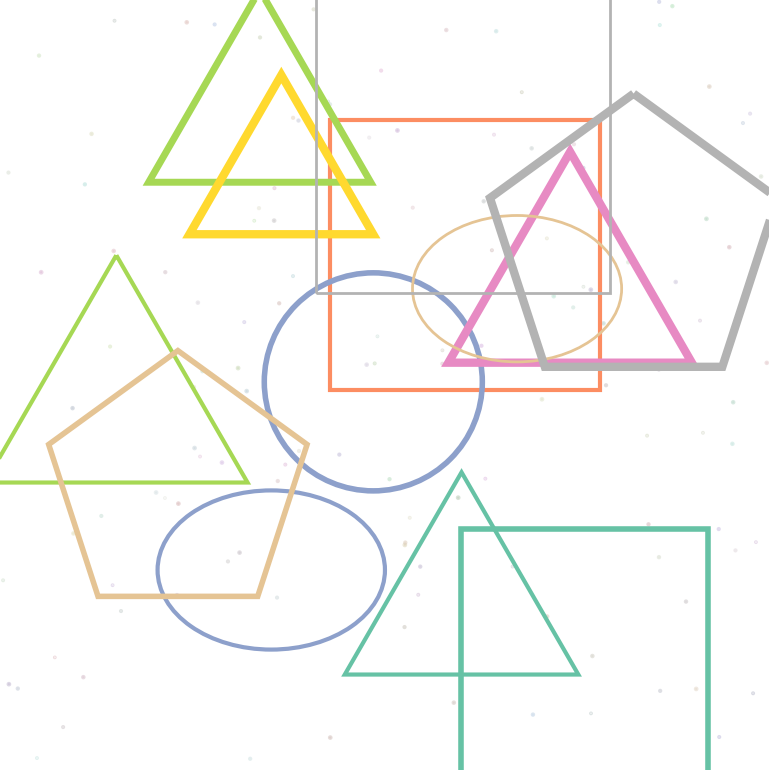[{"shape": "square", "thickness": 2, "radius": 0.8, "center": [0.759, 0.153]}, {"shape": "triangle", "thickness": 1.5, "radius": 0.88, "center": [0.599, 0.212]}, {"shape": "square", "thickness": 1.5, "radius": 0.88, "center": [0.604, 0.669]}, {"shape": "oval", "thickness": 1.5, "radius": 0.74, "center": [0.352, 0.26]}, {"shape": "circle", "thickness": 2, "radius": 0.71, "center": [0.485, 0.504]}, {"shape": "triangle", "thickness": 3, "radius": 0.91, "center": [0.74, 0.62]}, {"shape": "triangle", "thickness": 2.5, "radius": 0.83, "center": [0.337, 0.847]}, {"shape": "triangle", "thickness": 1.5, "radius": 0.98, "center": [0.151, 0.472]}, {"shape": "triangle", "thickness": 3, "radius": 0.69, "center": [0.365, 0.765]}, {"shape": "pentagon", "thickness": 2, "radius": 0.88, "center": [0.231, 0.368]}, {"shape": "oval", "thickness": 1, "radius": 0.68, "center": [0.672, 0.625]}, {"shape": "square", "thickness": 1, "radius": 0.96, "center": [0.601, 0.811]}, {"shape": "pentagon", "thickness": 3, "radius": 0.98, "center": [0.823, 0.682]}]